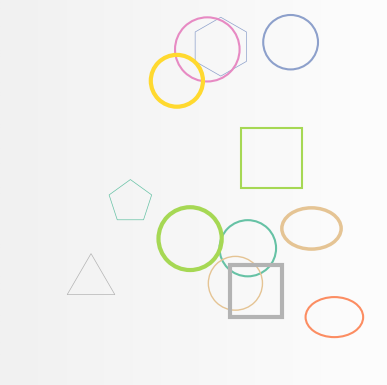[{"shape": "circle", "thickness": 1.5, "radius": 0.36, "center": [0.639, 0.355]}, {"shape": "pentagon", "thickness": 0.5, "radius": 0.29, "center": [0.336, 0.476]}, {"shape": "oval", "thickness": 1.5, "radius": 0.37, "center": [0.863, 0.176]}, {"shape": "circle", "thickness": 1.5, "radius": 0.35, "center": [0.75, 0.89]}, {"shape": "hexagon", "thickness": 0.5, "radius": 0.38, "center": [0.57, 0.879]}, {"shape": "circle", "thickness": 1.5, "radius": 0.42, "center": [0.535, 0.872]}, {"shape": "square", "thickness": 1.5, "radius": 0.39, "center": [0.7, 0.59]}, {"shape": "circle", "thickness": 3, "radius": 0.41, "center": [0.491, 0.38]}, {"shape": "circle", "thickness": 3, "radius": 0.34, "center": [0.456, 0.79]}, {"shape": "oval", "thickness": 2.5, "radius": 0.38, "center": [0.804, 0.407]}, {"shape": "circle", "thickness": 1, "radius": 0.35, "center": [0.607, 0.264]}, {"shape": "square", "thickness": 3, "radius": 0.34, "center": [0.661, 0.244]}, {"shape": "triangle", "thickness": 0.5, "radius": 0.36, "center": [0.235, 0.27]}]